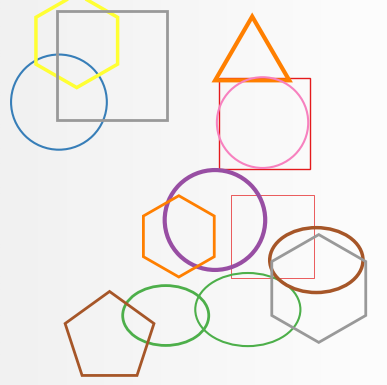[{"shape": "square", "thickness": 1, "radius": 0.59, "center": [0.683, 0.679]}, {"shape": "square", "thickness": 0.5, "radius": 0.54, "center": [0.703, 0.386]}, {"shape": "circle", "thickness": 1.5, "radius": 0.62, "center": [0.152, 0.735]}, {"shape": "oval", "thickness": 1.5, "radius": 0.68, "center": [0.64, 0.196]}, {"shape": "oval", "thickness": 2, "radius": 0.56, "center": [0.428, 0.18]}, {"shape": "circle", "thickness": 3, "radius": 0.65, "center": [0.555, 0.429]}, {"shape": "hexagon", "thickness": 2, "radius": 0.53, "center": [0.461, 0.386]}, {"shape": "triangle", "thickness": 3, "radius": 0.55, "center": [0.651, 0.847]}, {"shape": "hexagon", "thickness": 2.5, "radius": 0.61, "center": [0.198, 0.894]}, {"shape": "pentagon", "thickness": 2, "radius": 0.6, "center": [0.283, 0.122]}, {"shape": "oval", "thickness": 2.5, "radius": 0.6, "center": [0.816, 0.324]}, {"shape": "circle", "thickness": 1.5, "radius": 0.59, "center": [0.678, 0.682]}, {"shape": "square", "thickness": 2, "radius": 0.71, "center": [0.289, 0.831]}, {"shape": "hexagon", "thickness": 2, "radius": 0.7, "center": [0.823, 0.251]}]